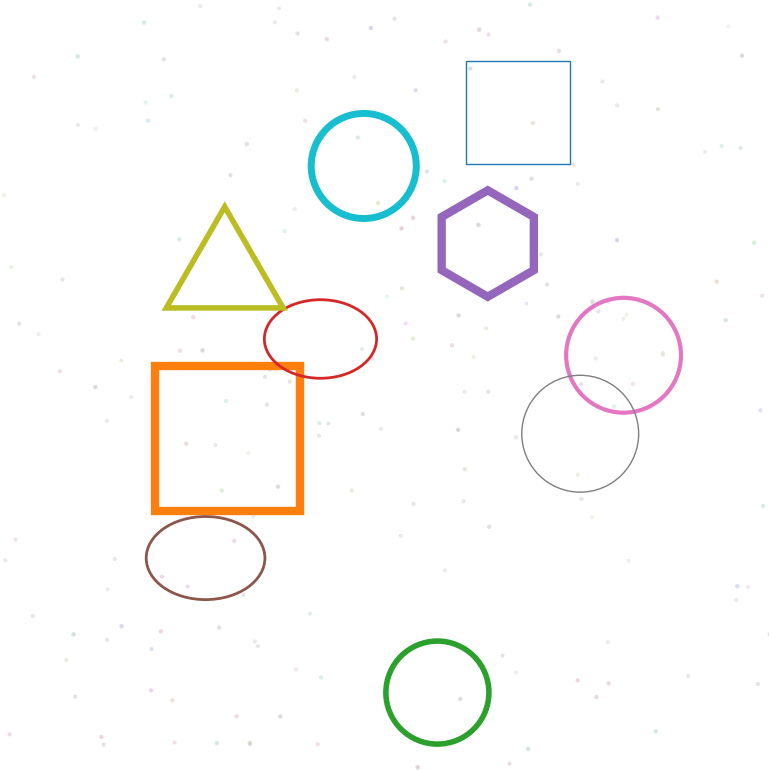[{"shape": "square", "thickness": 0.5, "radius": 0.34, "center": [0.673, 0.854]}, {"shape": "square", "thickness": 3, "radius": 0.47, "center": [0.295, 0.43]}, {"shape": "circle", "thickness": 2, "radius": 0.33, "center": [0.568, 0.101]}, {"shape": "oval", "thickness": 1, "radius": 0.36, "center": [0.416, 0.56]}, {"shape": "hexagon", "thickness": 3, "radius": 0.35, "center": [0.633, 0.684]}, {"shape": "oval", "thickness": 1, "radius": 0.39, "center": [0.267, 0.275]}, {"shape": "circle", "thickness": 1.5, "radius": 0.37, "center": [0.81, 0.539]}, {"shape": "circle", "thickness": 0.5, "radius": 0.38, "center": [0.754, 0.437]}, {"shape": "triangle", "thickness": 2, "radius": 0.44, "center": [0.292, 0.644]}, {"shape": "circle", "thickness": 2.5, "radius": 0.34, "center": [0.472, 0.784]}]